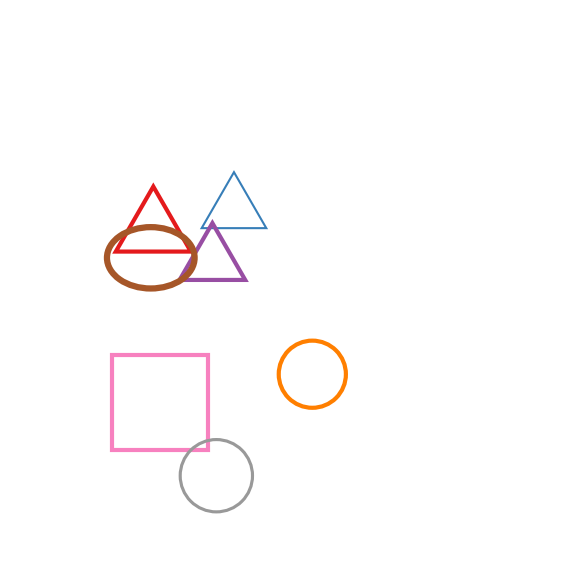[{"shape": "triangle", "thickness": 2, "radius": 0.38, "center": [0.265, 0.601]}, {"shape": "triangle", "thickness": 1, "radius": 0.32, "center": [0.405, 0.636]}, {"shape": "triangle", "thickness": 2, "radius": 0.33, "center": [0.368, 0.547]}, {"shape": "circle", "thickness": 2, "radius": 0.29, "center": [0.541, 0.351]}, {"shape": "oval", "thickness": 3, "radius": 0.38, "center": [0.261, 0.553]}, {"shape": "square", "thickness": 2, "radius": 0.41, "center": [0.277, 0.302]}, {"shape": "circle", "thickness": 1.5, "radius": 0.31, "center": [0.375, 0.175]}]